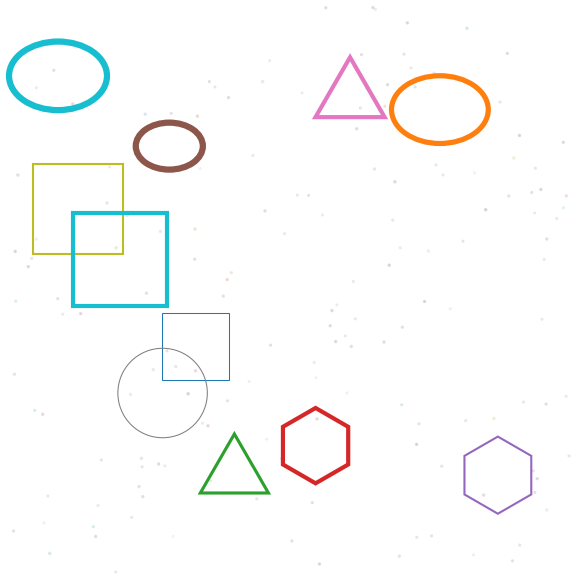[{"shape": "square", "thickness": 0.5, "radius": 0.29, "center": [0.338, 0.399]}, {"shape": "oval", "thickness": 2.5, "radius": 0.42, "center": [0.762, 0.809]}, {"shape": "triangle", "thickness": 1.5, "radius": 0.34, "center": [0.406, 0.18]}, {"shape": "hexagon", "thickness": 2, "radius": 0.33, "center": [0.546, 0.227]}, {"shape": "hexagon", "thickness": 1, "radius": 0.33, "center": [0.862, 0.176]}, {"shape": "oval", "thickness": 3, "radius": 0.29, "center": [0.293, 0.746]}, {"shape": "triangle", "thickness": 2, "radius": 0.35, "center": [0.606, 0.831]}, {"shape": "circle", "thickness": 0.5, "radius": 0.39, "center": [0.282, 0.319]}, {"shape": "square", "thickness": 1, "radius": 0.39, "center": [0.135, 0.638]}, {"shape": "square", "thickness": 2, "radius": 0.4, "center": [0.208, 0.55]}, {"shape": "oval", "thickness": 3, "radius": 0.42, "center": [0.1, 0.868]}]